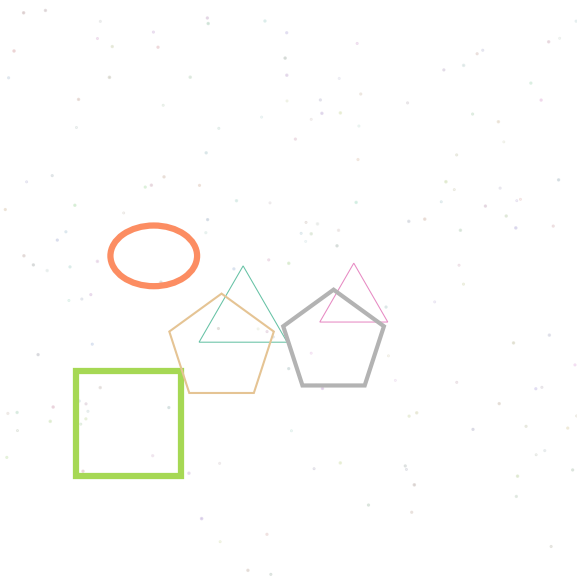[{"shape": "triangle", "thickness": 0.5, "radius": 0.44, "center": [0.421, 0.451]}, {"shape": "oval", "thickness": 3, "radius": 0.38, "center": [0.266, 0.556]}, {"shape": "triangle", "thickness": 0.5, "radius": 0.34, "center": [0.613, 0.475]}, {"shape": "square", "thickness": 3, "radius": 0.45, "center": [0.223, 0.265]}, {"shape": "pentagon", "thickness": 1, "radius": 0.48, "center": [0.384, 0.396]}, {"shape": "pentagon", "thickness": 2, "radius": 0.46, "center": [0.578, 0.406]}]